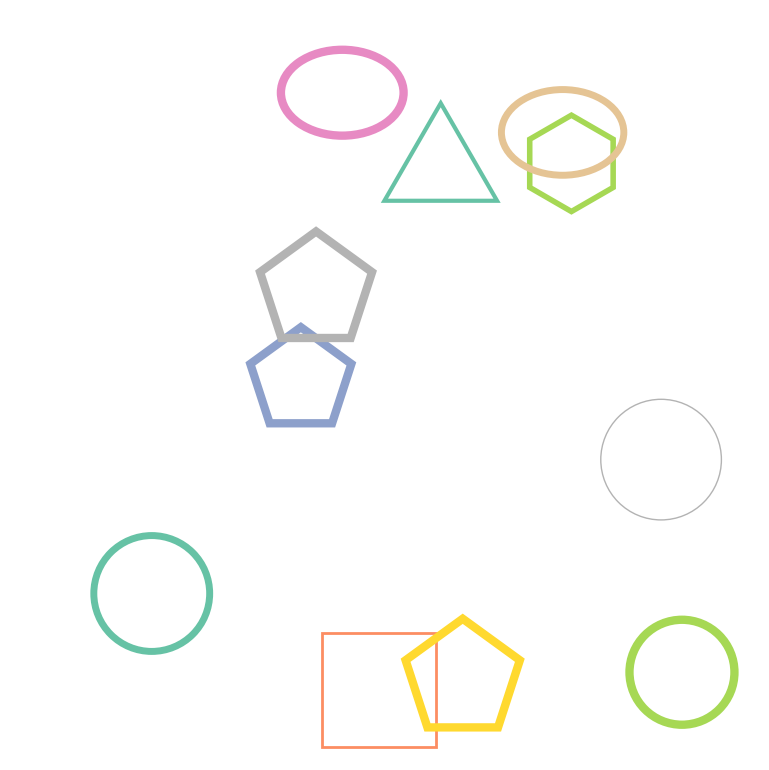[{"shape": "triangle", "thickness": 1.5, "radius": 0.42, "center": [0.572, 0.782]}, {"shape": "circle", "thickness": 2.5, "radius": 0.38, "center": [0.197, 0.229]}, {"shape": "square", "thickness": 1, "radius": 0.37, "center": [0.492, 0.104]}, {"shape": "pentagon", "thickness": 3, "radius": 0.34, "center": [0.391, 0.506]}, {"shape": "oval", "thickness": 3, "radius": 0.4, "center": [0.444, 0.88]}, {"shape": "hexagon", "thickness": 2, "radius": 0.31, "center": [0.742, 0.788]}, {"shape": "circle", "thickness": 3, "radius": 0.34, "center": [0.886, 0.127]}, {"shape": "pentagon", "thickness": 3, "radius": 0.39, "center": [0.601, 0.118]}, {"shape": "oval", "thickness": 2.5, "radius": 0.4, "center": [0.731, 0.828]}, {"shape": "pentagon", "thickness": 3, "radius": 0.38, "center": [0.41, 0.623]}, {"shape": "circle", "thickness": 0.5, "radius": 0.39, "center": [0.859, 0.403]}]